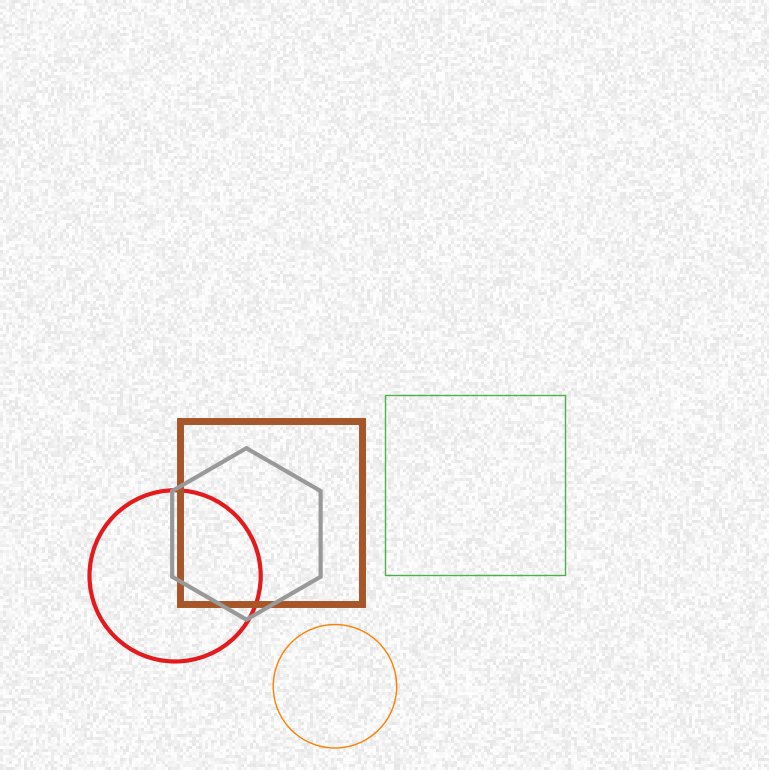[{"shape": "circle", "thickness": 1.5, "radius": 0.56, "center": [0.227, 0.252]}, {"shape": "square", "thickness": 0.5, "radius": 0.59, "center": [0.617, 0.37]}, {"shape": "circle", "thickness": 0.5, "radius": 0.4, "center": [0.435, 0.109]}, {"shape": "square", "thickness": 2.5, "radius": 0.59, "center": [0.352, 0.335]}, {"shape": "hexagon", "thickness": 1.5, "radius": 0.56, "center": [0.32, 0.307]}]